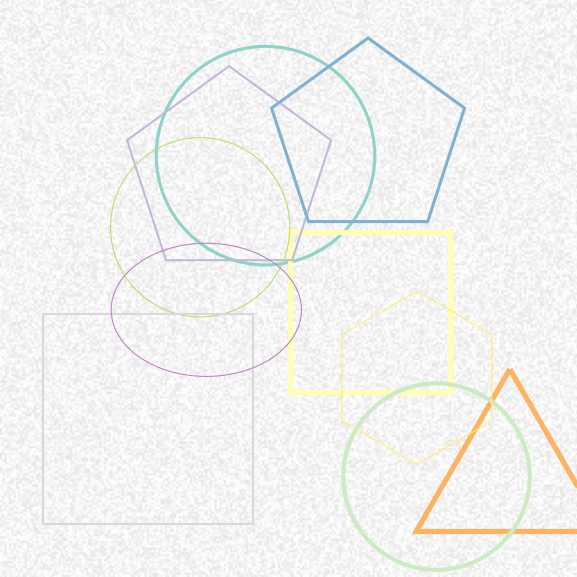[{"shape": "circle", "thickness": 1.5, "radius": 0.95, "center": [0.46, 0.73]}, {"shape": "square", "thickness": 2.5, "radius": 0.69, "center": [0.641, 0.458]}, {"shape": "pentagon", "thickness": 1, "radius": 0.93, "center": [0.397, 0.699]}, {"shape": "pentagon", "thickness": 1.5, "radius": 0.88, "center": [0.637, 0.758]}, {"shape": "triangle", "thickness": 2.5, "radius": 0.94, "center": [0.883, 0.172]}, {"shape": "circle", "thickness": 0.5, "radius": 0.78, "center": [0.347, 0.606]}, {"shape": "square", "thickness": 1, "radius": 0.91, "center": [0.256, 0.274]}, {"shape": "oval", "thickness": 0.5, "radius": 0.82, "center": [0.357, 0.463]}, {"shape": "circle", "thickness": 2, "radius": 0.81, "center": [0.756, 0.174]}, {"shape": "hexagon", "thickness": 0.5, "radius": 0.75, "center": [0.722, 0.345]}]